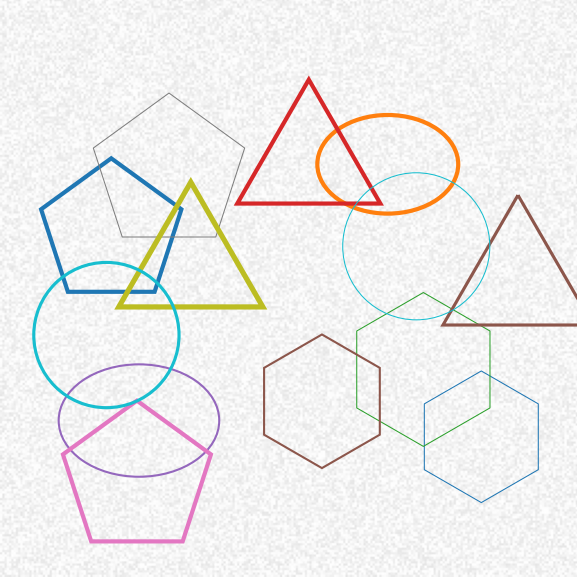[{"shape": "pentagon", "thickness": 2, "radius": 0.64, "center": [0.193, 0.597]}, {"shape": "hexagon", "thickness": 0.5, "radius": 0.57, "center": [0.833, 0.243]}, {"shape": "oval", "thickness": 2, "radius": 0.61, "center": [0.671, 0.715]}, {"shape": "hexagon", "thickness": 0.5, "radius": 0.67, "center": [0.733, 0.359]}, {"shape": "triangle", "thickness": 2, "radius": 0.72, "center": [0.535, 0.718]}, {"shape": "oval", "thickness": 1, "radius": 0.7, "center": [0.241, 0.271]}, {"shape": "triangle", "thickness": 1.5, "radius": 0.75, "center": [0.897, 0.511]}, {"shape": "hexagon", "thickness": 1, "radius": 0.58, "center": [0.557, 0.304]}, {"shape": "pentagon", "thickness": 2, "radius": 0.67, "center": [0.237, 0.171]}, {"shape": "pentagon", "thickness": 0.5, "radius": 0.69, "center": [0.293, 0.7]}, {"shape": "triangle", "thickness": 2.5, "radius": 0.72, "center": [0.33, 0.54]}, {"shape": "circle", "thickness": 1.5, "radius": 0.63, "center": [0.184, 0.419]}, {"shape": "circle", "thickness": 0.5, "radius": 0.64, "center": [0.721, 0.573]}]